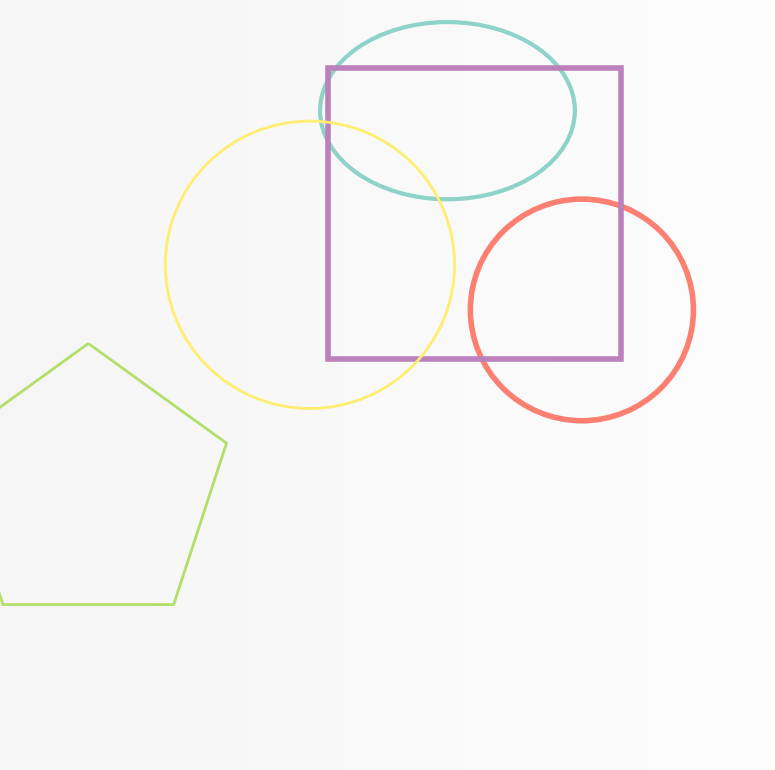[{"shape": "oval", "thickness": 1.5, "radius": 0.82, "center": [0.577, 0.856]}, {"shape": "circle", "thickness": 2, "radius": 0.72, "center": [0.751, 0.598]}, {"shape": "pentagon", "thickness": 1, "radius": 0.94, "center": [0.114, 0.366]}, {"shape": "square", "thickness": 2, "radius": 0.95, "center": [0.612, 0.723]}, {"shape": "circle", "thickness": 1, "radius": 0.93, "center": [0.4, 0.656]}]